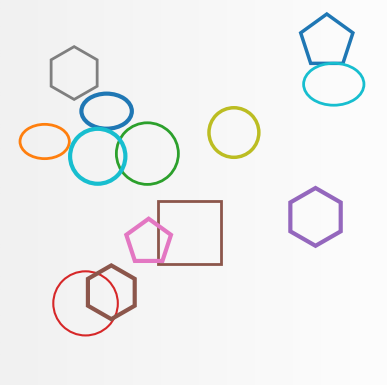[{"shape": "pentagon", "thickness": 2.5, "radius": 0.35, "center": [0.843, 0.893]}, {"shape": "oval", "thickness": 3, "radius": 0.33, "center": [0.275, 0.711]}, {"shape": "oval", "thickness": 2, "radius": 0.32, "center": [0.115, 0.632]}, {"shape": "circle", "thickness": 2, "radius": 0.4, "center": [0.38, 0.601]}, {"shape": "circle", "thickness": 1.5, "radius": 0.42, "center": [0.221, 0.212]}, {"shape": "hexagon", "thickness": 3, "radius": 0.38, "center": [0.814, 0.437]}, {"shape": "square", "thickness": 2, "radius": 0.41, "center": [0.488, 0.396]}, {"shape": "hexagon", "thickness": 3, "radius": 0.35, "center": [0.287, 0.241]}, {"shape": "pentagon", "thickness": 3, "radius": 0.3, "center": [0.384, 0.371]}, {"shape": "hexagon", "thickness": 2, "radius": 0.34, "center": [0.191, 0.81]}, {"shape": "circle", "thickness": 2.5, "radius": 0.32, "center": [0.604, 0.656]}, {"shape": "oval", "thickness": 2, "radius": 0.39, "center": [0.861, 0.781]}, {"shape": "circle", "thickness": 3, "radius": 0.36, "center": [0.252, 0.594]}]